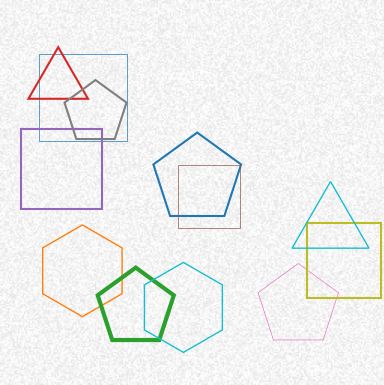[{"shape": "pentagon", "thickness": 1.5, "radius": 0.6, "center": [0.512, 0.536]}, {"shape": "square", "thickness": 0.5, "radius": 0.57, "center": [0.216, 0.747]}, {"shape": "hexagon", "thickness": 1, "radius": 0.6, "center": [0.214, 0.297]}, {"shape": "pentagon", "thickness": 3, "radius": 0.52, "center": [0.353, 0.201]}, {"shape": "triangle", "thickness": 1.5, "radius": 0.45, "center": [0.151, 0.788]}, {"shape": "square", "thickness": 1.5, "radius": 0.52, "center": [0.16, 0.561]}, {"shape": "square", "thickness": 0.5, "radius": 0.41, "center": [0.544, 0.489]}, {"shape": "pentagon", "thickness": 0.5, "radius": 0.55, "center": [0.775, 0.206]}, {"shape": "pentagon", "thickness": 1.5, "radius": 0.42, "center": [0.248, 0.707]}, {"shape": "square", "thickness": 1.5, "radius": 0.48, "center": [0.894, 0.323]}, {"shape": "triangle", "thickness": 1, "radius": 0.58, "center": [0.859, 0.413]}, {"shape": "hexagon", "thickness": 1, "radius": 0.58, "center": [0.476, 0.202]}]